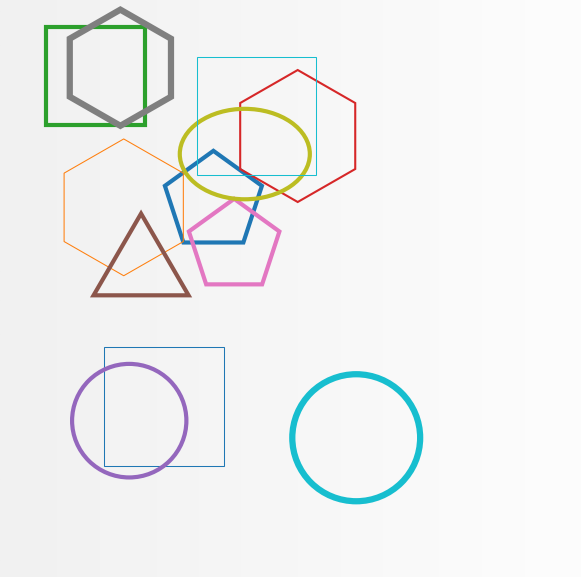[{"shape": "pentagon", "thickness": 2, "radius": 0.44, "center": [0.367, 0.65]}, {"shape": "square", "thickness": 0.5, "radius": 0.51, "center": [0.282, 0.296]}, {"shape": "hexagon", "thickness": 0.5, "radius": 0.59, "center": [0.213, 0.64]}, {"shape": "square", "thickness": 2, "radius": 0.42, "center": [0.165, 0.868]}, {"shape": "hexagon", "thickness": 1, "radius": 0.57, "center": [0.512, 0.764]}, {"shape": "circle", "thickness": 2, "radius": 0.49, "center": [0.222, 0.271]}, {"shape": "triangle", "thickness": 2, "radius": 0.47, "center": [0.243, 0.535]}, {"shape": "pentagon", "thickness": 2, "radius": 0.41, "center": [0.403, 0.573]}, {"shape": "hexagon", "thickness": 3, "radius": 0.5, "center": [0.207, 0.882]}, {"shape": "oval", "thickness": 2, "radius": 0.56, "center": [0.421, 0.732]}, {"shape": "square", "thickness": 0.5, "radius": 0.51, "center": [0.442, 0.799]}, {"shape": "circle", "thickness": 3, "radius": 0.55, "center": [0.613, 0.241]}]